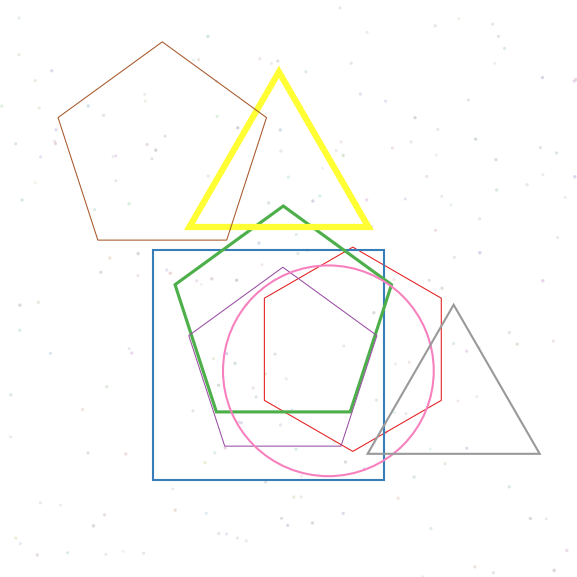[{"shape": "hexagon", "thickness": 0.5, "radius": 0.88, "center": [0.611, 0.394]}, {"shape": "square", "thickness": 1, "radius": 1.0, "center": [0.464, 0.367]}, {"shape": "pentagon", "thickness": 1.5, "radius": 0.99, "center": [0.491, 0.445]}, {"shape": "pentagon", "thickness": 0.5, "radius": 0.86, "center": [0.49, 0.365]}, {"shape": "triangle", "thickness": 3, "radius": 0.9, "center": [0.483, 0.696]}, {"shape": "pentagon", "thickness": 0.5, "radius": 0.95, "center": [0.281, 0.737]}, {"shape": "circle", "thickness": 1, "radius": 0.91, "center": [0.569, 0.357]}, {"shape": "triangle", "thickness": 1, "radius": 0.86, "center": [0.786, 0.299]}]